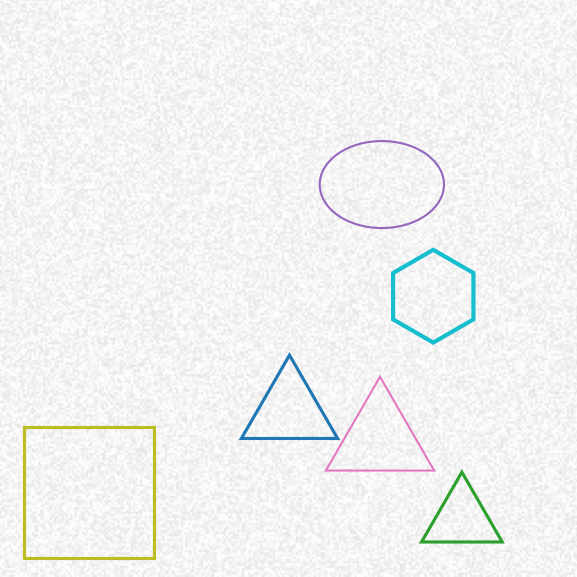[{"shape": "triangle", "thickness": 1.5, "radius": 0.48, "center": [0.501, 0.288]}, {"shape": "triangle", "thickness": 1.5, "radius": 0.4, "center": [0.8, 0.101]}, {"shape": "oval", "thickness": 1, "radius": 0.54, "center": [0.661, 0.68]}, {"shape": "triangle", "thickness": 1, "radius": 0.54, "center": [0.658, 0.238]}, {"shape": "square", "thickness": 1.5, "radius": 0.56, "center": [0.154, 0.146]}, {"shape": "hexagon", "thickness": 2, "radius": 0.4, "center": [0.75, 0.486]}]